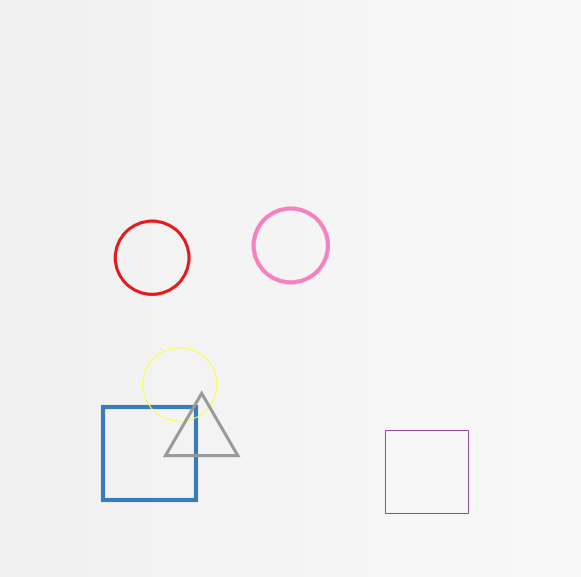[{"shape": "circle", "thickness": 1.5, "radius": 0.32, "center": [0.262, 0.553]}, {"shape": "square", "thickness": 2, "radius": 0.4, "center": [0.257, 0.214]}, {"shape": "square", "thickness": 0.5, "radius": 0.36, "center": [0.734, 0.183]}, {"shape": "circle", "thickness": 0.5, "radius": 0.32, "center": [0.309, 0.333]}, {"shape": "circle", "thickness": 2, "radius": 0.32, "center": [0.5, 0.574]}, {"shape": "triangle", "thickness": 1.5, "radius": 0.36, "center": [0.347, 0.246]}]